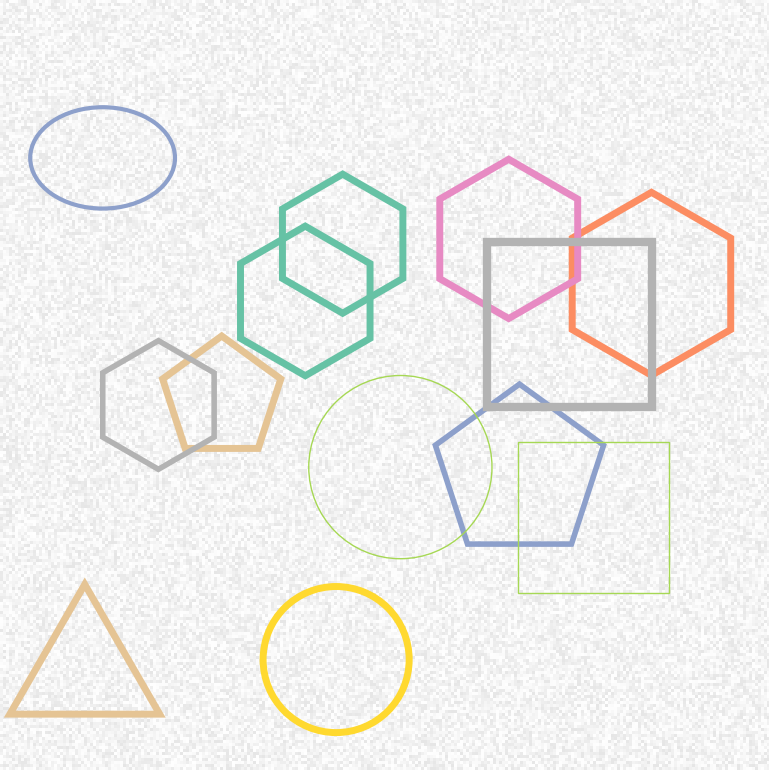[{"shape": "hexagon", "thickness": 2.5, "radius": 0.49, "center": [0.396, 0.609]}, {"shape": "hexagon", "thickness": 2.5, "radius": 0.45, "center": [0.445, 0.684]}, {"shape": "hexagon", "thickness": 2.5, "radius": 0.59, "center": [0.846, 0.631]}, {"shape": "oval", "thickness": 1.5, "radius": 0.47, "center": [0.133, 0.795]}, {"shape": "pentagon", "thickness": 2, "radius": 0.57, "center": [0.675, 0.386]}, {"shape": "hexagon", "thickness": 2.5, "radius": 0.52, "center": [0.661, 0.69]}, {"shape": "circle", "thickness": 0.5, "radius": 0.59, "center": [0.52, 0.393]}, {"shape": "square", "thickness": 0.5, "radius": 0.49, "center": [0.771, 0.328]}, {"shape": "circle", "thickness": 2.5, "radius": 0.47, "center": [0.437, 0.143]}, {"shape": "triangle", "thickness": 2.5, "radius": 0.56, "center": [0.11, 0.129]}, {"shape": "pentagon", "thickness": 2.5, "radius": 0.4, "center": [0.288, 0.483]}, {"shape": "square", "thickness": 3, "radius": 0.54, "center": [0.74, 0.578]}, {"shape": "hexagon", "thickness": 2, "radius": 0.42, "center": [0.206, 0.474]}]